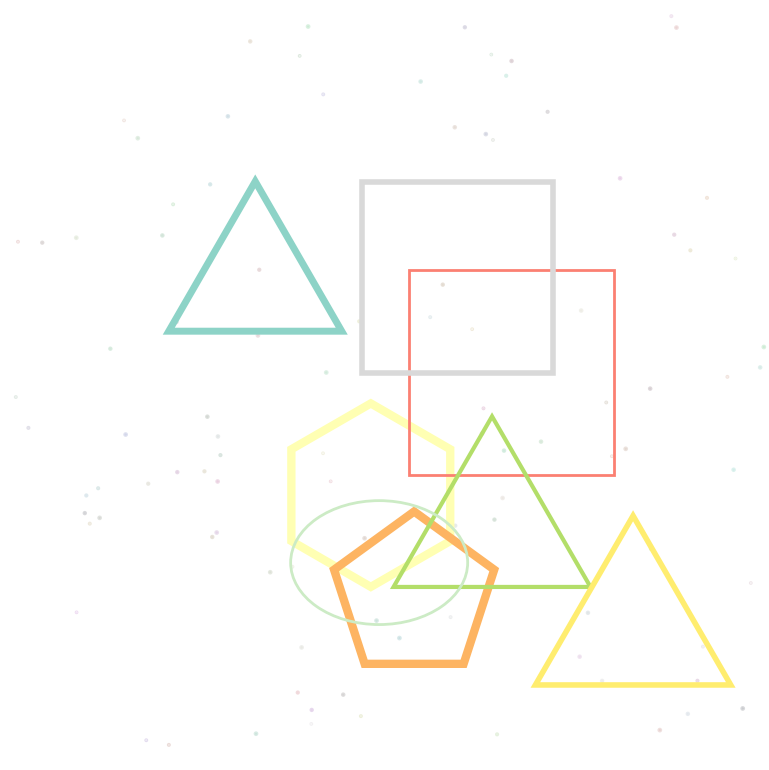[{"shape": "triangle", "thickness": 2.5, "radius": 0.65, "center": [0.331, 0.635]}, {"shape": "hexagon", "thickness": 3, "radius": 0.6, "center": [0.482, 0.357]}, {"shape": "square", "thickness": 1, "radius": 0.67, "center": [0.664, 0.516]}, {"shape": "pentagon", "thickness": 3, "radius": 0.55, "center": [0.538, 0.226]}, {"shape": "triangle", "thickness": 1.5, "radius": 0.74, "center": [0.639, 0.312]}, {"shape": "square", "thickness": 2, "radius": 0.62, "center": [0.594, 0.639]}, {"shape": "oval", "thickness": 1, "radius": 0.57, "center": [0.492, 0.269]}, {"shape": "triangle", "thickness": 2, "radius": 0.73, "center": [0.822, 0.184]}]